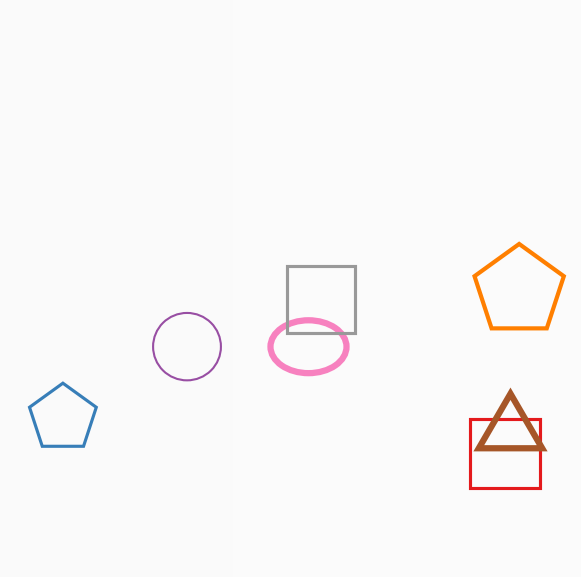[{"shape": "square", "thickness": 1.5, "radius": 0.3, "center": [0.869, 0.215]}, {"shape": "pentagon", "thickness": 1.5, "radius": 0.3, "center": [0.108, 0.275]}, {"shape": "circle", "thickness": 1, "radius": 0.29, "center": [0.322, 0.399]}, {"shape": "pentagon", "thickness": 2, "radius": 0.4, "center": [0.893, 0.496]}, {"shape": "triangle", "thickness": 3, "radius": 0.31, "center": [0.878, 0.254]}, {"shape": "oval", "thickness": 3, "radius": 0.33, "center": [0.531, 0.399]}, {"shape": "square", "thickness": 1.5, "radius": 0.29, "center": [0.552, 0.48]}]